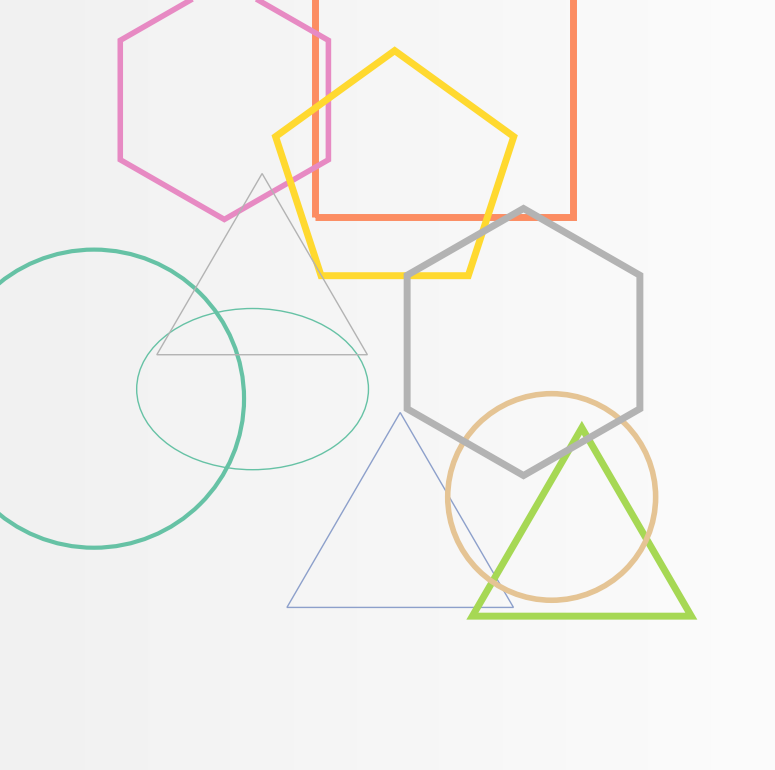[{"shape": "circle", "thickness": 1.5, "radius": 0.97, "center": [0.121, 0.482]}, {"shape": "oval", "thickness": 0.5, "radius": 0.75, "center": [0.326, 0.495]}, {"shape": "square", "thickness": 2.5, "radius": 0.83, "center": [0.573, 0.884]}, {"shape": "triangle", "thickness": 0.5, "radius": 0.84, "center": [0.516, 0.296]}, {"shape": "hexagon", "thickness": 2, "radius": 0.78, "center": [0.289, 0.87]}, {"shape": "triangle", "thickness": 2.5, "radius": 0.82, "center": [0.751, 0.281]}, {"shape": "pentagon", "thickness": 2.5, "radius": 0.81, "center": [0.509, 0.773]}, {"shape": "circle", "thickness": 2, "radius": 0.67, "center": [0.712, 0.355]}, {"shape": "triangle", "thickness": 0.5, "radius": 0.78, "center": [0.338, 0.618]}, {"shape": "hexagon", "thickness": 2.5, "radius": 0.87, "center": [0.675, 0.556]}]